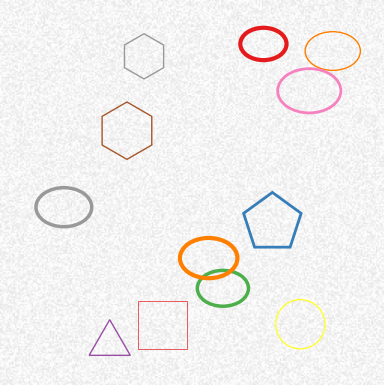[{"shape": "square", "thickness": 0.5, "radius": 0.31, "center": [0.422, 0.156]}, {"shape": "oval", "thickness": 3, "radius": 0.3, "center": [0.684, 0.886]}, {"shape": "pentagon", "thickness": 2, "radius": 0.39, "center": [0.707, 0.422]}, {"shape": "oval", "thickness": 2.5, "radius": 0.33, "center": [0.579, 0.251]}, {"shape": "triangle", "thickness": 1, "radius": 0.31, "center": [0.285, 0.108]}, {"shape": "oval", "thickness": 1, "radius": 0.36, "center": [0.864, 0.867]}, {"shape": "oval", "thickness": 3, "radius": 0.37, "center": [0.542, 0.33]}, {"shape": "circle", "thickness": 1, "radius": 0.32, "center": [0.78, 0.158]}, {"shape": "hexagon", "thickness": 1, "radius": 0.37, "center": [0.33, 0.661]}, {"shape": "oval", "thickness": 2, "radius": 0.41, "center": [0.803, 0.764]}, {"shape": "oval", "thickness": 2.5, "radius": 0.36, "center": [0.166, 0.462]}, {"shape": "hexagon", "thickness": 1, "radius": 0.29, "center": [0.374, 0.854]}]